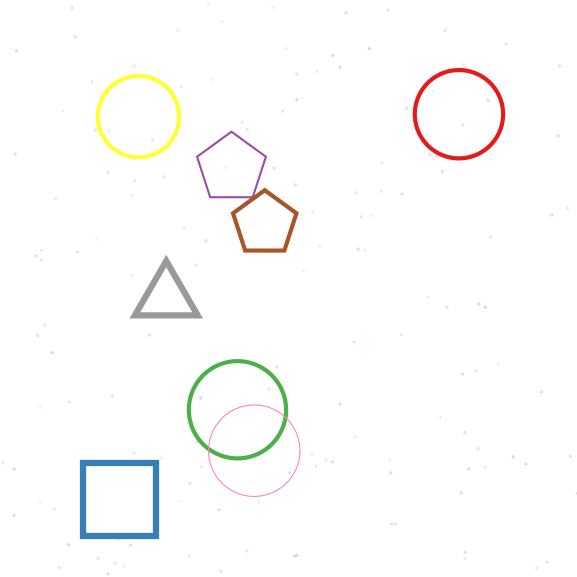[{"shape": "circle", "thickness": 2, "radius": 0.38, "center": [0.795, 0.801]}, {"shape": "square", "thickness": 3, "radius": 0.31, "center": [0.207, 0.134]}, {"shape": "circle", "thickness": 2, "radius": 0.42, "center": [0.411, 0.29]}, {"shape": "pentagon", "thickness": 1, "radius": 0.31, "center": [0.401, 0.708]}, {"shape": "circle", "thickness": 2, "radius": 0.35, "center": [0.24, 0.797]}, {"shape": "pentagon", "thickness": 2, "radius": 0.29, "center": [0.458, 0.612]}, {"shape": "circle", "thickness": 0.5, "radius": 0.4, "center": [0.44, 0.219]}, {"shape": "triangle", "thickness": 3, "radius": 0.31, "center": [0.288, 0.484]}]